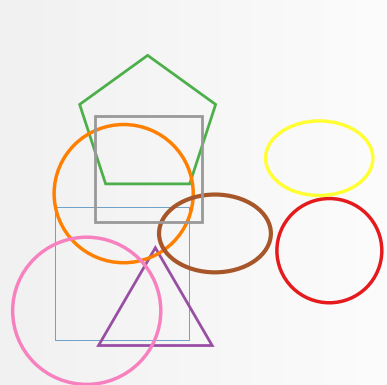[{"shape": "circle", "thickness": 2.5, "radius": 0.68, "center": [0.85, 0.349]}, {"shape": "square", "thickness": 0.5, "radius": 0.86, "center": [0.314, 0.29]}, {"shape": "pentagon", "thickness": 2, "radius": 0.92, "center": [0.381, 0.672]}, {"shape": "triangle", "thickness": 2, "radius": 0.85, "center": [0.401, 0.187]}, {"shape": "circle", "thickness": 2.5, "radius": 0.9, "center": [0.319, 0.497]}, {"shape": "oval", "thickness": 2.5, "radius": 0.69, "center": [0.824, 0.589]}, {"shape": "oval", "thickness": 3, "radius": 0.72, "center": [0.555, 0.394]}, {"shape": "circle", "thickness": 2.5, "radius": 0.96, "center": [0.224, 0.193]}, {"shape": "square", "thickness": 2, "radius": 0.69, "center": [0.382, 0.561]}]